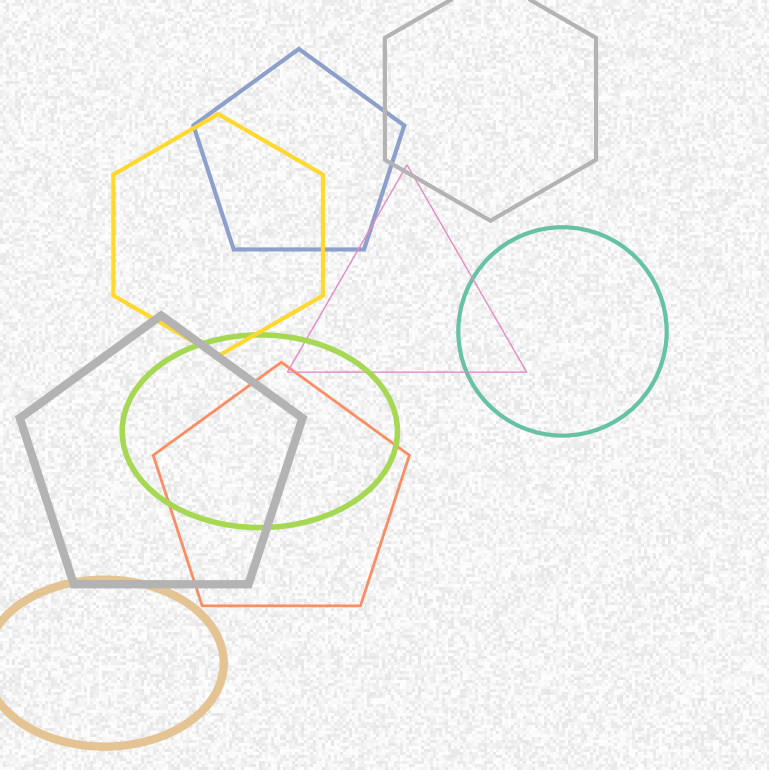[{"shape": "circle", "thickness": 1.5, "radius": 0.68, "center": [0.73, 0.57]}, {"shape": "pentagon", "thickness": 1, "radius": 0.87, "center": [0.365, 0.355]}, {"shape": "pentagon", "thickness": 1.5, "radius": 0.72, "center": [0.388, 0.793]}, {"shape": "triangle", "thickness": 0.5, "radius": 0.9, "center": [0.529, 0.606]}, {"shape": "oval", "thickness": 2, "radius": 0.89, "center": [0.337, 0.44]}, {"shape": "hexagon", "thickness": 1.5, "radius": 0.79, "center": [0.283, 0.695]}, {"shape": "oval", "thickness": 3, "radius": 0.77, "center": [0.136, 0.139]}, {"shape": "pentagon", "thickness": 3, "radius": 0.97, "center": [0.209, 0.397]}, {"shape": "hexagon", "thickness": 1.5, "radius": 0.79, "center": [0.637, 0.872]}]